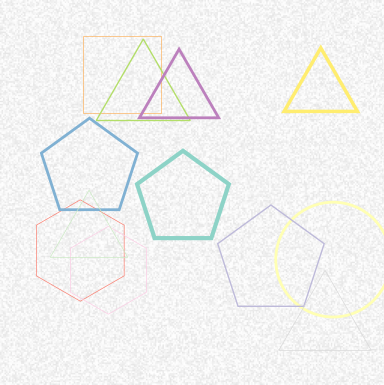[{"shape": "pentagon", "thickness": 3, "radius": 0.63, "center": [0.475, 0.483]}, {"shape": "circle", "thickness": 2, "radius": 0.75, "center": [0.865, 0.326]}, {"shape": "pentagon", "thickness": 1, "radius": 0.73, "center": [0.704, 0.322]}, {"shape": "hexagon", "thickness": 0.5, "radius": 0.66, "center": [0.209, 0.349]}, {"shape": "pentagon", "thickness": 2, "radius": 0.66, "center": [0.232, 0.562]}, {"shape": "square", "thickness": 0.5, "radius": 0.5, "center": [0.317, 0.806]}, {"shape": "triangle", "thickness": 1, "radius": 0.7, "center": [0.372, 0.758]}, {"shape": "hexagon", "thickness": 0.5, "radius": 0.57, "center": [0.282, 0.298]}, {"shape": "triangle", "thickness": 0.5, "radius": 0.69, "center": [0.844, 0.159]}, {"shape": "triangle", "thickness": 2, "radius": 0.59, "center": [0.465, 0.753]}, {"shape": "triangle", "thickness": 0.5, "radius": 0.58, "center": [0.231, 0.39]}, {"shape": "triangle", "thickness": 2.5, "radius": 0.55, "center": [0.833, 0.766]}]